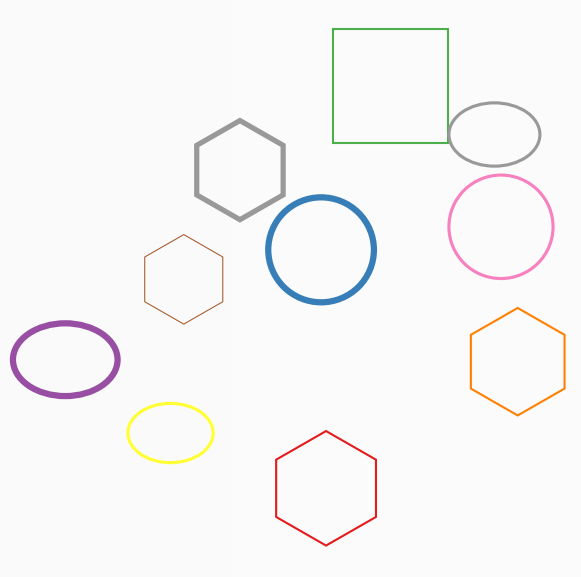[{"shape": "hexagon", "thickness": 1, "radius": 0.5, "center": [0.561, 0.154]}, {"shape": "circle", "thickness": 3, "radius": 0.45, "center": [0.552, 0.567]}, {"shape": "square", "thickness": 1, "radius": 0.49, "center": [0.672, 0.85]}, {"shape": "oval", "thickness": 3, "radius": 0.45, "center": [0.112, 0.376]}, {"shape": "hexagon", "thickness": 1, "radius": 0.47, "center": [0.891, 0.373]}, {"shape": "oval", "thickness": 1.5, "radius": 0.37, "center": [0.293, 0.249]}, {"shape": "hexagon", "thickness": 0.5, "radius": 0.39, "center": [0.316, 0.515]}, {"shape": "circle", "thickness": 1.5, "radius": 0.45, "center": [0.862, 0.606]}, {"shape": "hexagon", "thickness": 2.5, "radius": 0.43, "center": [0.413, 0.705]}, {"shape": "oval", "thickness": 1.5, "radius": 0.39, "center": [0.851, 0.766]}]